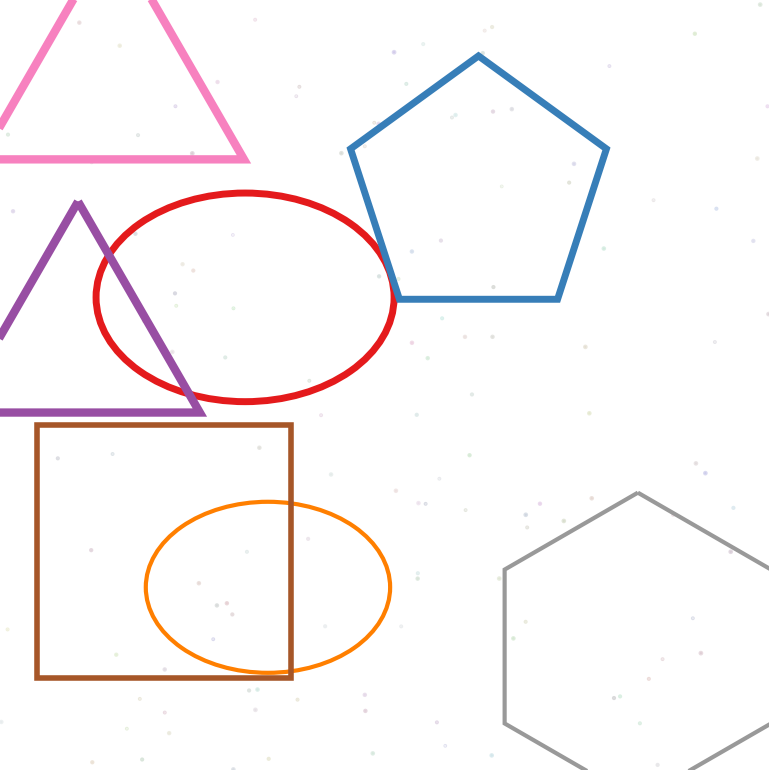[{"shape": "oval", "thickness": 2.5, "radius": 0.97, "center": [0.318, 0.614]}, {"shape": "pentagon", "thickness": 2.5, "radius": 0.87, "center": [0.621, 0.753]}, {"shape": "triangle", "thickness": 3, "radius": 0.91, "center": [0.101, 0.556]}, {"shape": "oval", "thickness": 1.5, "radius": 0.79, "center": [0.348, 0.237]}, {"shape": "square", "thickness": 2, "radius": 0.82, "center": [0.213, 0.284]}, {"shape": "triangle", "thickness": 3, "radius": 0.99, "center": [0.146, 0.892]}, {"shape": "hexagon", "thickness": 1.5, "radius": 1.0, "center": [0.828, 0.16]}]